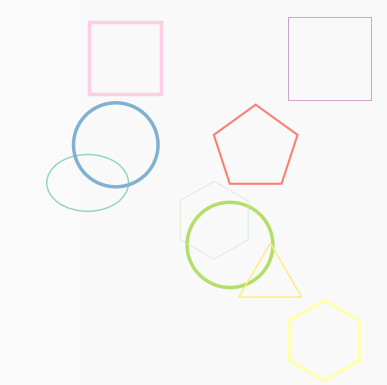[{"shape": "oval", "thickness": 1, "radius": 0.53, "center": [0.226, 0.525]}, {"shape": "hexagon", "thickness": 2.5, "radius": 0.52, "center": [0.837, 0.115]}, {"shape": "pentagon", "thickness": 1.5, "radius": 0.57, "center": [0.66, 0.615]}, {"shape": "circle", "thickness": 2.5, "radius": 0.55, "center": [0.299, 0.624]}, {"shape": "circle", "thickness": 2.5, "radius": 0.55, "center": [0.593, 0.364]}, {"shape": "square", "thickness": 2.5, "radius": 0.47, "center": [0.322, 0.849]}, {"shape": "square", "thickness": 0.5, "radius": 0.54, "center": [0.85, 0.848]}, {"shape": "hexagon", "thickness": 0.5, "radius": 0.51, "center": [0.553, 0.428]}, {"shape": "triangle", "thickness": 1, "radius": 0.47, "center": [0.697, 0.275]}]